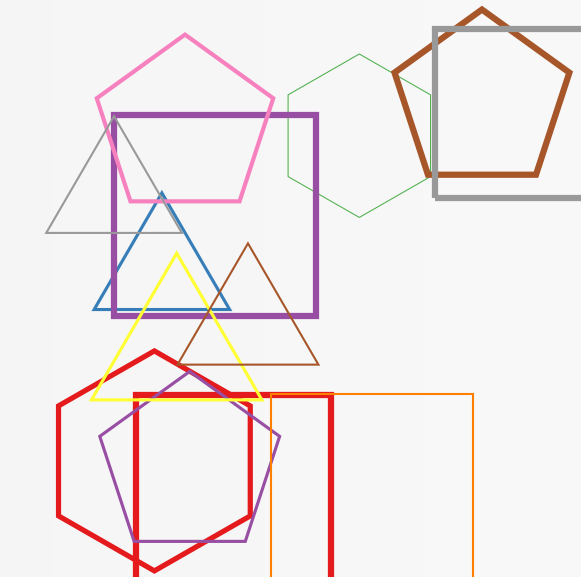[{"shape": "square", "thickness": 3, "radius": 0.84, "center": [0.401, 0.148]}, {"shape": "hexagon", "thickness": 2.5, "radius": 0.95, "center": [0.266, 0.201]}, {"shape": "triangle", "thickness": 1.5, "radius": 0.67, "center": [0.279, 0.53]}, {"shape": "hexagon", "thickness": 0.5, "radius": 0.71, "center": [0.618, 0.764]}, {"shape": "square", "thickness": 3, "radius": 0.87, "center": [0.371, 0.626]}, {"shape": "pentagon", "thickness": 1.5, "radius": 0.81, "center": [0.326, 0.193]}, {"shape": "square", "thickness": 1, "radius": 0.87, "center": [0.64, 0.144]}, {"shape": "triangle", "thickness": 1.5, "radius": 0.85, "center": [0.304, 0.391]}, {"shape": "pentagon", "thickness": 3, "radius": 0.79, "center": [0.829, 0.825]}, {"shape": "triangle", "thickness": 1, "radius": 0.7, "center": [0.427, 0.438]}, {"shape": "pentagon", "thickness": 2, "radius": 0.8, "center": [0.318, 0.78]}, {"shape": "square", "thickness": 3, "radius": 0.73, "center": [0.895, 0.803]}, {"shape": "triangle", "thickness": 1, "radius": 0.67, "center": [0.196, 0.663]}]